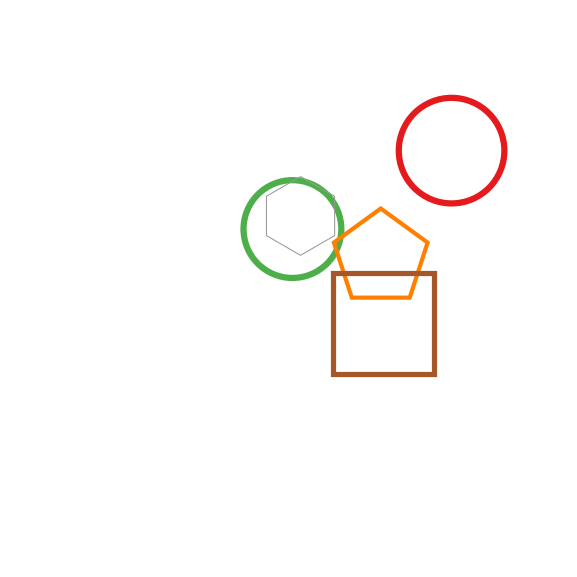[{"shape": "circle", "thickness": 3, "radius": 0.46, "center": [0.782, 0.738]}, {"shape": "circle", "thickness": 3, "radius": 0.42, "center": [0.506, 0.602]}, {"shape": "pentagon", "thickness": 2, "radius": 0.43, "center": [0.659, 0.553]}, {"shape": "square", "thickness": 2.5, "radius": 0.44, "center": [0.665, 0.44]}, {"shape": "hexagon", "thickness": 0.5, "radius": 0.34, "center": [0.52, 0.625]}]